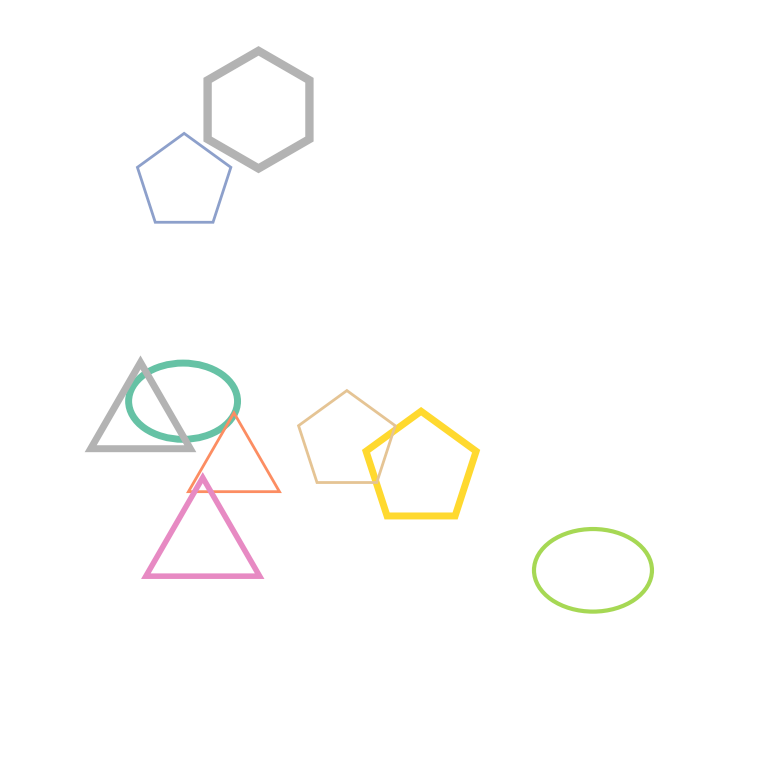[{"shape": "oval", "thickness": 2.5, "radius": 0.35, "center": [0.238, 0.479]}, {"shape": "triangle", "thickness": 1, "radius": 0.34, "center": [0.304, 0.396]}, {"shape": "pentagon", "thickness": 1, "radius": 0.32, "center": [0.239, 0.763]}, {"shape": "triangle", "thickness": 2, "radius": 0.43, "center": [0.263, 0.294]}, {"shape": "oval", "thickness": 1.5, "radius": 0.38, "center": [0.77, 0.259]}, {"shape": "pentagon", "thickness": 2.5, "radius": 0.38, "center": [0.547, 0.391]}, {"shape": "pentagon", "thickness": 1, "radius": 0.33, "center": [0.451, 0.427]}, {"shape": "triangle", "thickness": 2.5, "radius": 0.37, "center": [0.182, 0.455]}, {"shape": "hexagon", "thickness": 3, "radius": 0.38, "center": [0.336, 0.858]}]